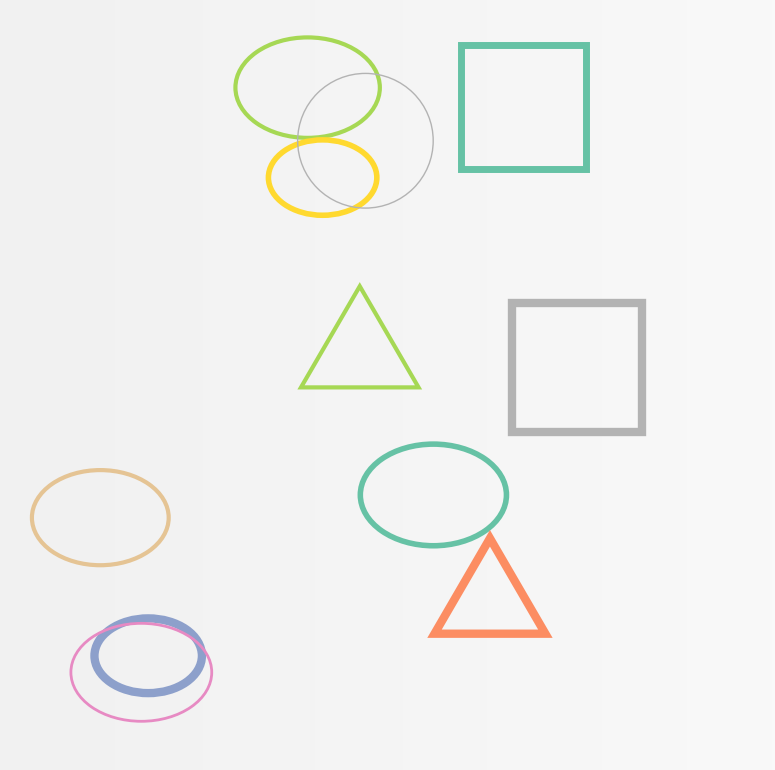[{"shape": "square", "thickness": 2.5, "radius": 0.4, "center": [0.676, 0.861]}, {"shape": "oval", "thickness": 2, "radius": 0.47, "center": [0.559, 0.357]}, {"shape": "triangle", "thickness": 3, "radius": 0.41, "center": [0.632, 0.218]}, {"shape": "oval", "thickness": 3, "radius": 0.35, "center": [0.191, 0.148]}, {"shape": "oval", "thickness": 1, "radius": 0.45, "center": [0.182, 0.127]}, {"shape": "oval", "thickness": 1.5, "radius": 0.47, "center": [0.397, 0.886]}, {"shape": "triangle", "thickness": 1.5, "radius": 0.44, "center": [0.464, 0.541]}, {"shape": "oval", "thickness": 2, "radius": 0.35, "center": [0.416, 0.769]}, {"shape": "oval", "thickness": 1.5, "radius": 0.44, "center": [0.129, 0.328]}, {"shape": "circle", "thickness": 0.5, "radius": 0.44, "center": [0.472, 0.817]}, {"shape": "square", "thickness": 3, "radius": 0.42, "center": [0.744, 0.523]}]